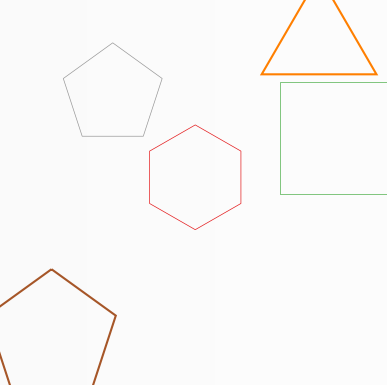[{"shape": "hexagon", "thickness": 0.5, "radius": 0.68, "center": [0.504, 0.539]}, {"shape": "square", "thickness": 0.5, "radius": 0.73, "center": [0.867, 0.641]}, {"shape": "triangle", "thickness": 1.5, "radius": 0.86, "center": [0.823, 0.892]}, {"shape": "pentagon", "thickness": 1.5, "radius": 0.87, "center": [0.133, 0.126]}, {"shape": "pentagon", "thickness": 0.5, "radius": 0.67, "center": [0.291, 0.755]}]